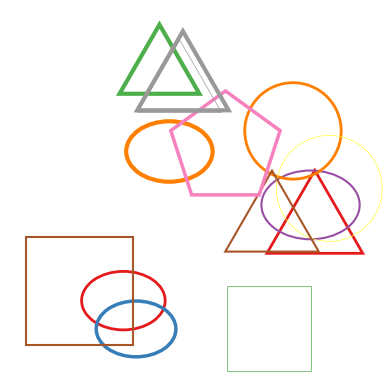[{"shape": "oval", "thickness": 2, "radius": 0.54, "center": [0.32, 0.219]}, {"shape": "triangle", "thickness": 2, "radius": 0.72, "center": [0.818, 0.414]}, {"shape": "oval", "thickness": 2.5, "radius": 0.52, "center": [0.353, 0.146]}, {"shape": "triangle", "thickness": 3, "radius": 0.6, "center": [0.414, 0.816]}, {"shape": "square", "thickness": 0.5, "radius": 0.55, "center": [0.698, 0.147]}, {"shape": "oval", "thickness": 1.5, "radius": 0.64, "center": [0.807, 0.468]}, {"shape": "circle", "thickness": 2, "radius": 0.63, "center": [0.761, 0.66]}, {"shape": "oval", "thickness": 3, "radius": 0.56, "center": [0.44, 0.606]}, {"shape": "circle", "thickness": 0.5, "radius": 0.69, "center": [0.855, 0.511]}, {"shape": "triangle", "thickness": 1.5, "radius": 0.7, "center": [0.706, 0.417]}, {"shape": "square", "thickness": 1.5, "radius": 0.7, "center": [0.206, 0.244]}, {"shape": "pentagon", "thickness": 2.5, "radius": 0.75, "center": [0.586, 0.615]}, {"shape": "triangle", "thickness": 3, "radius": 0.69, "center": [0.475, 0.782]}, {"shape": "triangle", "thickness": 0.5, "radius": 0.63, "center": [0.467, 0.77]}]